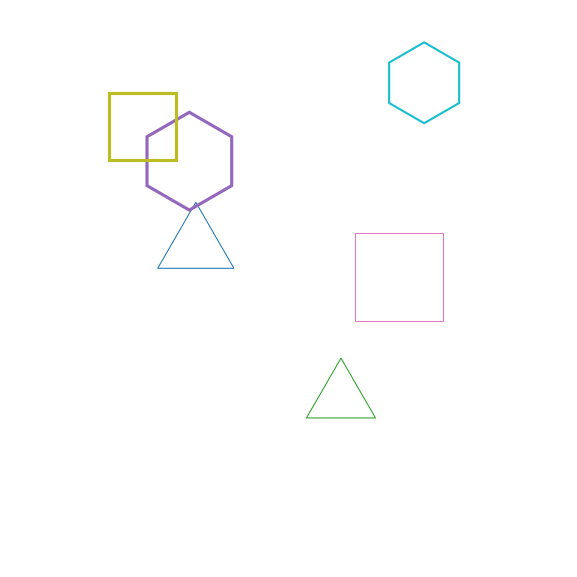[{"shape": "triangle", "thickness": 0.5, "radius": 0.38, "center": [0.339, 0.573]}, {"shape": "triangle", "thickness": 0.5, "radius": 0.35, "center": [0.59, 0.31]}, {"shape": "hexagon", "thickness": 1.5, "radius": 0.42, "center": [0.328, 0.72]}, {"shape": "square", "thickness": 0.5, "radius": 0.38, "center": [0.691, 0.52]}, {"shape": "square", "thickness": 1.5, "radius": 0.29, "center": [0.247, 0.78]}, {"shape": "hexagon", "thickness": 1, "radius": 0.35, "center": [0.734, 0.856]}]